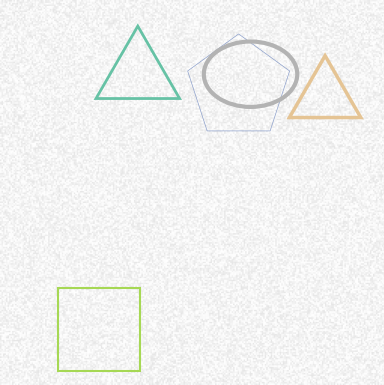[{"shape": "triangle", "thickness": 2, "radius": 0.63, "center": [0.358, 0.807]}, {"shape": "pentagon", "thickness": 0.5, "radius": 0.7, "center": [0.62, 0.773]}, {"shape": "square", "thickness": 1.5, "radius": 0.54, "center": [0.258, 0.144]}, {"shape": "triangle", "thickness": 2.5, "radius": 0.54, "center": [0.844, 0.748]}, {"shape": "oval", "thickness": 3, "radius": 0.61, "center": [0.651, 0.807]}]